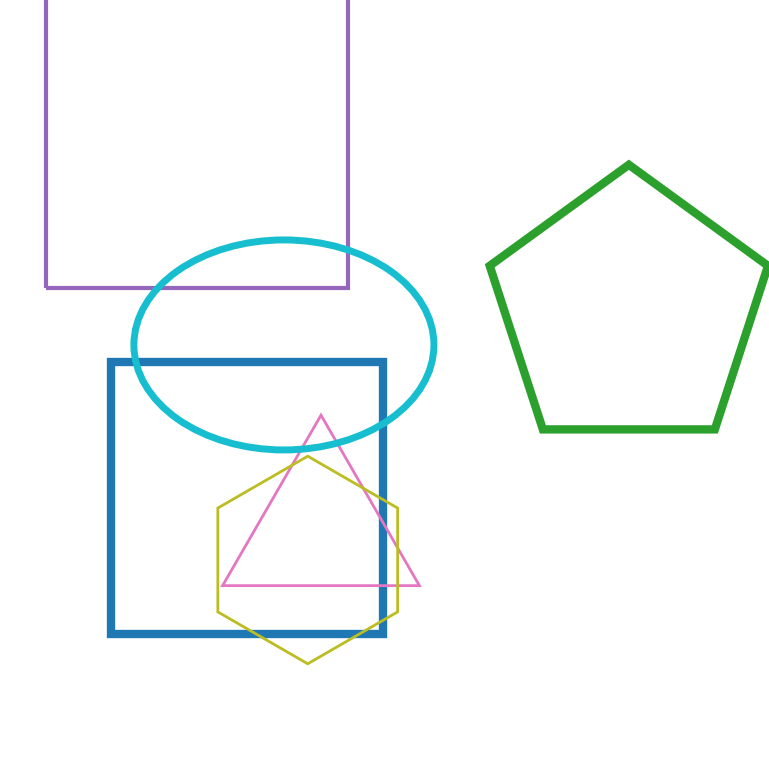[{"shape": "square", "thickness": 3, "radius": 0.88, "center": [0.321, 0.353]}, {"shape": "pentagon", "thickness": 3, "radius": 0.95, "center": [0.817, 0.596]}, {"shape": "square", "thickness": 1.5, "radius": 0.98, "center": [0.256, 0.822]}, {"shape": "triangle", "thickness": 1, "radius": 0.74, "center": [0.417, 0.313]}, {"shape": "hexagon", "thickness": 1, "radius": 0.67, "center": [0.4, 0.273]}, {"shape": "oval", "thickness": 2.5, "radius": 0.97, "center": [0.369, 0.552]}]